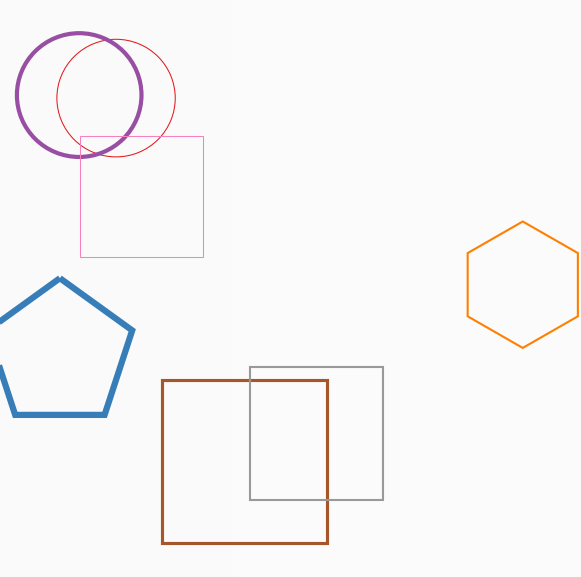[{"shape": "circle", "thickness": 0.5, "radius": 0.51, "center": [0.2, 0.829]}, {"shape": "pentagon", "thickness": 3, "radius": 0.65, "center": [0.103, 0.387]}, {"shape": "circle", "thickness": 2, "radius": 0.54, "center": [0.136, 0.835]}, {"shape": "hexagon", "thickness": 1, "radius": 0.55, "center": [0.899, 0.506]}, {"shape": "square", "thickness": 1.5, "radius": 0.71, "center": [0.421, 0.2]}, {"shape": "square", "thickness": 0.5, "radius": 0.53, "center": [0.243, 0.659]}, {"shape": "square", "thickness": 1, "radius": 0.57, "center": [0.545, 0.248]}]